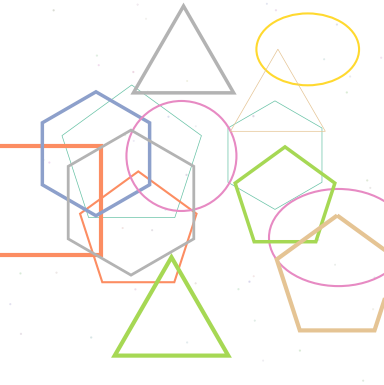[{"shape": "pentagon", "thickness": 0.5, "radius": 0.95, "center": [0.342, 0.589]}, {"shape": "hexagon", "thickness": 0.5, "radius": 0.7, "center": [0.714, 0.597]}, {"shape": "pentagon", "thickness": 1.5, "radius": 0.8, "center": [0.359, 0.396]}, {"shape": "square", "thickness": 3, "radius": 0.7, "center": [0.122, 0.479]}, {"shape": "hexagon", "thickness": 2.5, "radius": 0.8, "center": [0.249, 0.601]}, {"shape": "circle", "thickness": 1.5, "radius": 0.71, "center": [0.471, 0.595]}, {"shape": "oval", "thickness": 1.5, "radius": 0.9, "center": [0.879, 0.383]}, {"shape": "triangle", "thickness": 3, "radius": 0.85, "center": [0.445, 0.162]}, {"shape": "pentagon", "thickness": 2.5, "radius": 0.68, "center": [0.74, 0.482]}, {"shape": "oval", "thickness": 1.5, "radius": 0.67, "center": [0.799, 0.872]}, {"shape": "triangle", "thickness": 0.5, "radius": 0.71, "center": [0.722, 0.73]}, {"shape": "pentagon", "thickness": 3, "radius": 0.83, "center": [0.876, 0.275]}, {"shape": "triangle", "thickness": 2.5, "radius": 0.75, "center": [0.477, 0.834]}, {"shape": "hexagon", "thickness": 2, "radius": 0.94, "center": [0.34, 0.474]}]